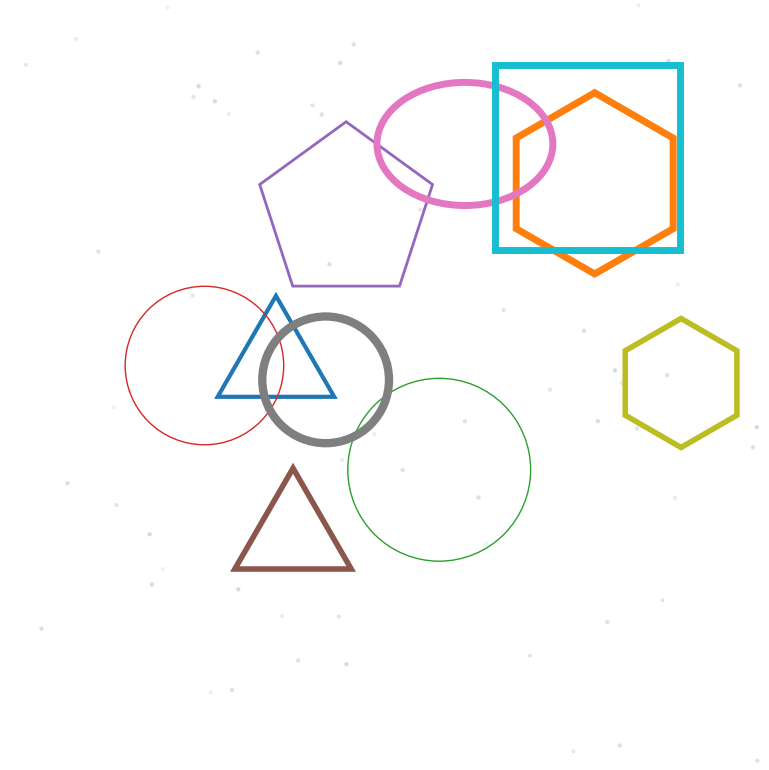[{"shape": "triangle", "thickness": 1.5, "radius": 0.44, "center": [0.358, 0.528]}, {"shape": "hexagon", "thickness": 2.5, "radius": 0.59, "center": [0.772, 0.762]}, {"shape": "circle", "thickness": 0.5, "radius": 0.59, "center": [0.57, 0.39]}, {"shape": "circle", "thickness": 0.5, "radius": 0.51, "center": [0.266, 0.525]}, {"shape": "pentagon", "thickness": 1, "radius": 0.59, "center": [0.45, 0.724]}, {"shape": "triangle", "thickness": 2, "radius": 0.44, "center": [0.381, 0.305]}, {"shape": "oval", "thickness": 2.5, "radius": 0.57, "center": [0.604, 0.813]}, {"shape": "circle", "thickness": 3, "radius": 0.41, "center": [0.423, 0.507]}, {"shape": "hexagon", "thickness": 2, "radius": 0.42, "center": [0.884, 0.503]}, {"shape": "square", "thickness": 2.5, "radius": 0.6, "center": [0.763, 0.796]}]